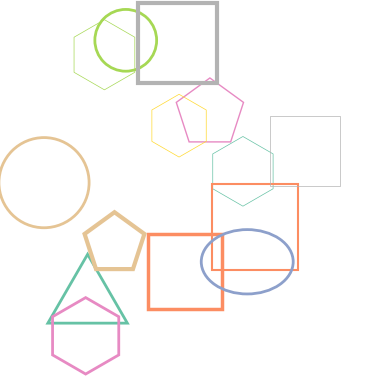[{"shape": "triangle", "thickness": 2, "radius": 0.6, "center": [0.228, 0.22]}, {"shape": "hexagon", "thickness": 0.5, "radius": 0.45, "center": [0.631, 0.555]}, {"shape": "square", "thickness": 2.5, "radius": 0.48, "center": [0.482, 0.295]}, {"shape": "square", "thickness": 1.5, "radius": 0.56, "center": [0.663, 0.41]}, {"shape": "oval", "thickness": 2, "radius": 0.6, "center": [0.642, 0.32]}, {"shape": "pentagon", "thickness": 1, "radius": 0.46, "center": [0.545, 0.706]}, {"shape": "hexagon", "thickness": 2, "radius": 0.5, "center": [0.222, 0.128]}, {"shape": "hexagon", "thickness": 0.5, "radius": 0.46, "center": [0.271, 0.858]}, {"shape": "circle", "thickness": 2, "radius": 0.4, "center": [0.327, 0.895]}, {"shape": "hexagon", "thickness": 0.5, "radius": 0.41, "center": [0.465, 0.674]}, {"shape": "pentagon", "thickness": 3, "radius": 0.41, "center": [0.297, 0.367]}, {"shape": "circle", "thickness": 2, "radius": 0.59, "center": [0.114, 0.526]}, {"shape": "square", "thickness": 0.5, "radius": 0.45, "center": [0.791, 0.607]}, {"shape": "square", "thickness": 3, "radius": 0.52, "center": [0.461, 0.888]}]